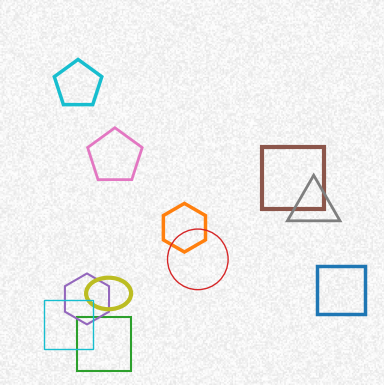[{"shape": "square", "thickness": 2.5, "radius": 0.31, "center": [0.885, 0.246]}, {"shape": "hexagon", "thickness": 2.5, "radius": 0.32, "center": [0.479, 0.409]}, {"shape": "square", "thickness": 1.5, "radius": 0.35, "center": [0.271, 0.107]}, {"shape": "circle", "thickness": 1, "radius": 0.39, "center": [0.514, 0.326]}, {"shape": "hexagon", "thickness": 1.5, "radius": 0.33, "center": [0.226, 0.224]}, {"shape": "square", "thickness": 3, "radius": 0.4, "center": [0.761, 0.537]}, {"shape": "pentagon", "thickness": 2, "radius": 0.37, "center": [0.298, 0.594]}, {"shape": "triangle", "thickness": 2, "radius": 0.39, "center": [0.815, 0.466]}, {"shape": "oval", "thickness": 3, "radius": 0.29, "center": [0.282, 0.238]}, {"shape": "pentagon", "thickness": 2.5, "radius": 0.32, "center": [0.203, 0.781]}, {"shape": "square", "thickness": 1, "radius": 0.32, "center": [0.178, 0.158]}]